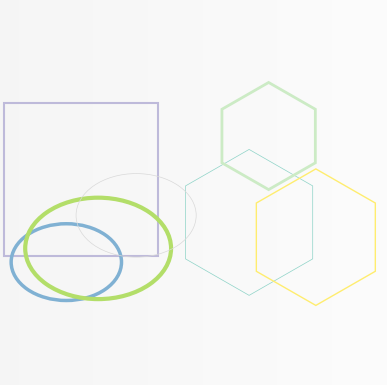[{"shape": "hexagon", "thickness": 0.5, "radius": 0.95, "center": [0.643, 0.422]}, {"shape": "square", "thickness": 1.5, "radius": 0.99, "center": [0.21, 0.533]}, {"shape": "oval", "thickness": 2.5, "radius": 0.71, "center": [0.171, 0.319]}, {"shape": "oval", "thickness": 3, "radius": 0.94, "center": [0.253, 0.355]}, {"shape": "oval", "thickness": 0.5, "radius": 0.77, "center": [0.351, 0.441]}, {"shape": "hexagon", "thickness": 2, "radius": 0.7, "center": [0.693, 0.647]}, {"shape": "hexagon", "thickness": 1, "radius": 0.89, "center": [0.815, 0.384]}]